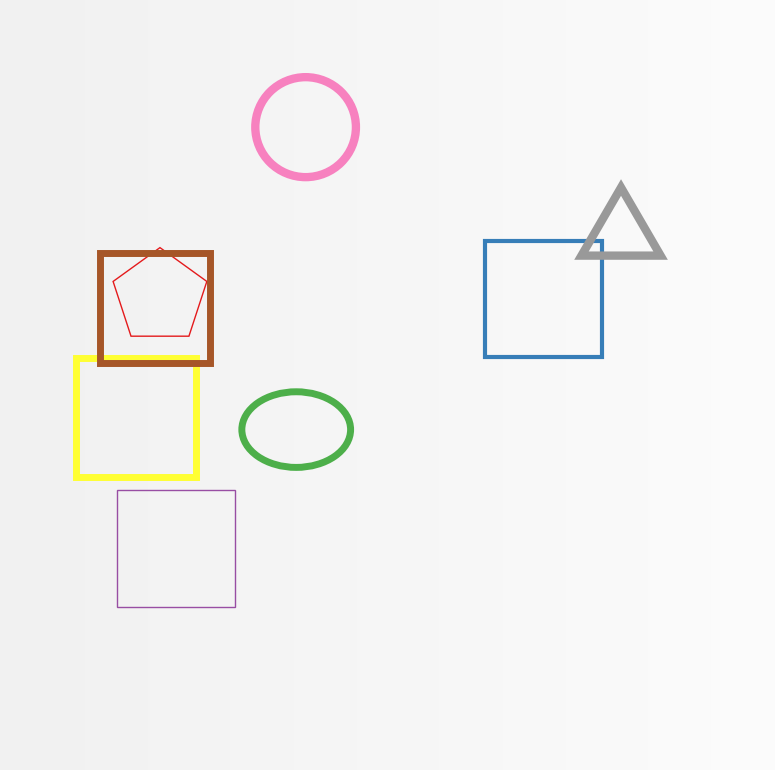[{"shape": "pentagon", "thickness": 0.5, "radius": 0.32, "center": [0.206, 0.615]}, {"shape": "square", "thickness": 1.5, "radius": 0.38, "center": [0.701, 0.612]}, {"shape": "oval", "thickness": 2.5, "radius": 0.35, "center": [0.382, 0.442]}, {"shape": "square", "thickness": 0.5, "radius": 0.38, "center": [0.228, 0.288]}, {"shape": "square", "thickness": 2.5, "radius": 0.39, "center": [0.176, 0.458]}, {"shape": "square", "thickness": 2.5, "radius": 0.36, "center": [0.2, 0.6]}, {"shape": "circle", "thickness": 3, "radius": 0.32, "center": [0.394, 0.835]}, {"shape": "triangle", "thickness": 3, "radius": 0.29, "center": [0.801, 0.698]}]